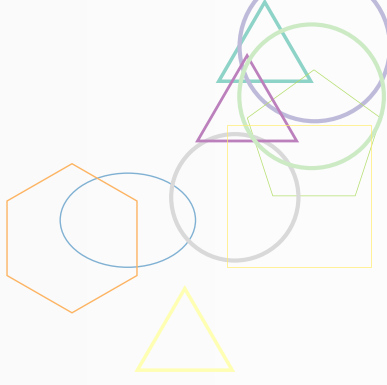[{"shape": "triangle", "thickness": 2.5, "radius": 0.69, "center": [0.683, 0.858]}, {"shape": "triangle", "thickness": 2.5, "radius": 0.71, "center": [0.477, 0.109]}, {"shape": "circle", "thickness": 3, "radius": 0.97, "center": [0.812, 0.879]}, {"shape": "oval", "thickness": 1, "radius": 0.87, "center": [0.33, 0.428]}, {"shape": "hexagon", "thickness": 1, "radius": 0.97, "center": [0.186, 0.381]}, {"shape": "pentagon", "thickness": 0.5, "radius": 0.9, "center": [0.81, 0.638]}, {"shape": "circle", "thickness": 3, "radius": 0.82, "center": [0.606, 0.487]}, {"shape": "triangle", "thickness": 2, "radius": 0.74, "center": [0.638, 0.708]}, {"shape": "circle", "thickness": 3, "radius": 0.93, "center": [0.804, 0.75]}, {"shape": "square", "thickness": 0.5, "radius": 0.93, "center": [0.772, 0.491]}]